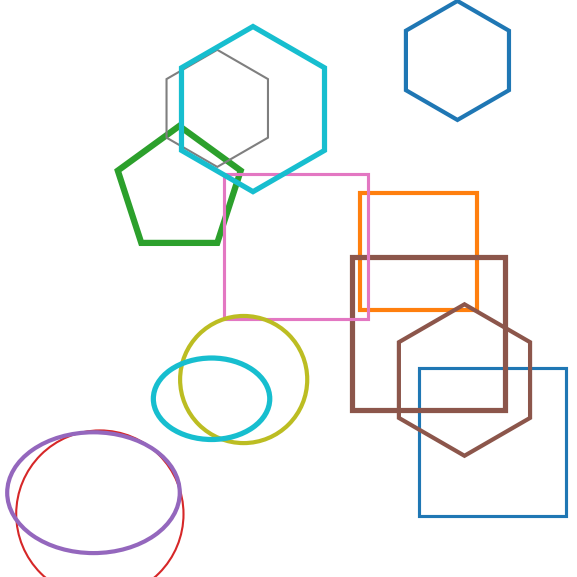[{"shape": "square", "thickness": 1.5, "radius": 0.64, "center": [0.853, 0.234]}, {"shape": "hexagon", "thickness": 2, "radius": 0.52, "center": [0.792, 0.894]}, {"shape": "square", "thickness": 2, "radius": 0.51, "center": [0.725, 0.564]}, {"shape": "pentagon", "thickness": 3, "radius": 0.56, "center": [0.31, 0.669]}, {"shape": "circle", "thickness": 1, "radius": 0.72, "center": [0.173, 0.109]}, {"shape": "oval", "thickness": 2, "radius": 0.75, "center": [0.162, 0.146]}, {"shape": "square", "thickness": 2.5, "radius": 0.66, "center": [0.742, 0.422]}, {"shape": "hexagon", "thickness": 2, "radius": 0.66, "center": [0.804, 0.341]}, {"shape": "square", "thickness": 1.5, "radius": 0.63, "center": [0.512, 0.572]}, {"shape": "hexagon", "thickness": 1, "radius": 0.51, "center": [0.376, 0.811]}, {"shape": "circle", "thickness": 2, "radius": 0.55, "center": [0.422, 0.342]}, {"shape": "hexagon", "thickness": 2.5, "radius": 0.71, "center": [0.438, 0.81]}, {"shape": "oval", "thickness": 2.5, "radius": 0.5, "center": [0.366, 0.309]}]